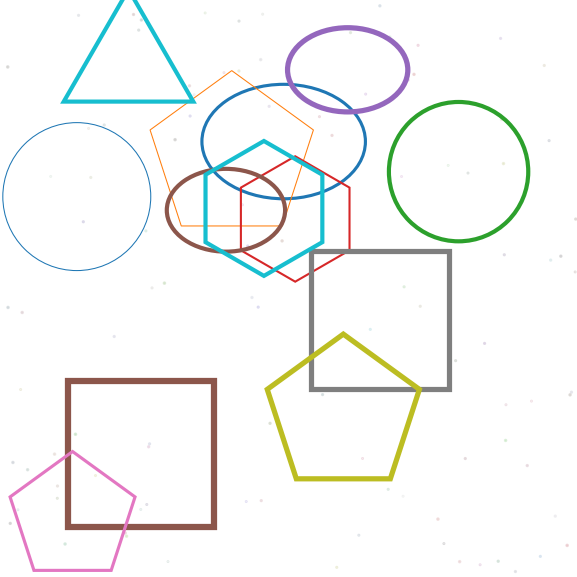[{"shape": "oval", "thickness": 1.5, "radius": 0.71, "center": [0.491, 0.754]}, {"shape": "circle", "thickness": 0.5, "radius": 0.64, "center": [0.133, 0.659]}, {"shape": "pentagon", "thickness": 0.5, "radius": 0.74, "center": [0.401, 0.728]}, {"shape": "circle", "thickness": 2, "radius": 0.6, "center": [0.794, 0.702]}, {"shape": "hexagon", "thickness": 1, "radius": 0.54, "center": [0.511, 0.62]}, {"shape": "oval", "thickness": 2.5, "radius": 0.52, "center": [0.602, 0.878]}, {"shape": "square", "thickness": 3, "radius": 0.63, "center": [0.244, 0.213]}, {"shape": "oval", "thickness": 2, "radius": 0.51, "center": [0.391, 0.635]}, {"shape": "pentagon", "thickness": 1.5, "radius": 0.57, "center": [0.126, 0.103]}, {"shape": "square", "thickness": 2.5, "radius": 0.6, "center": [0.658, 0.445]}, {"shape": "pentagon", "thickness": 2.5, "radius": 0.69, "center": [0.594, 0.282]}, {"shape": "triangle", "thickness": 2, "radius": 0.65, "center": [0.223, 0.888]}, {"shape": "hexagon", "thickness": 2, "radius": 0.58, "center": [0.457, 0.638]}]